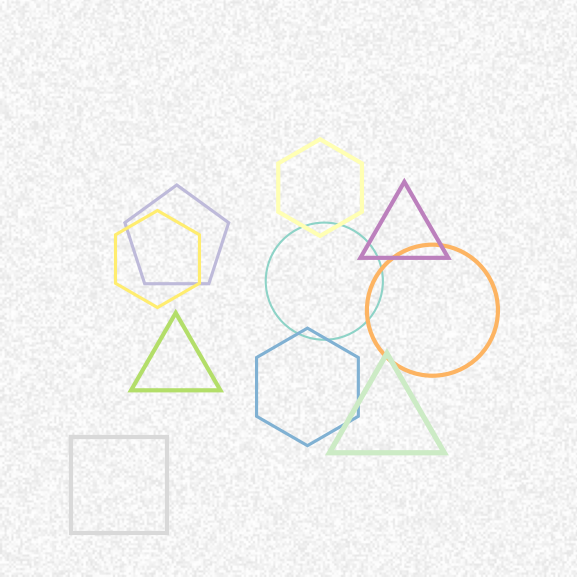[{"shape": "circle", "thickness": 1, "radius": 0.51, "center": [0.562, 0.512]}, {"shape": "hexagon", "thickness": 2, "radius": 0.42, "center": [0.554, 0.674]}, {"shape": "pentagon", "thickness": 1.5, "radius": 0.47, "center": [0.306, 0.584]}, {"shape": "hexagon", "thickness": 1.5, "radius": 0.51, "center": [0.532, 0.329]}, {"shape": "circle", "thickness": 2, "radius": 0.57, "center": [0.749, 0.462]}, {"shape": "triangle", "thickness": 2, "radius": 0.45, "center": [0.304, 0.368]}, {"shape": "square", "thickness": 2, "radius": 0.42, "center": [0.206, 0.159]}, {"shape": "triangle", "thickness": 2, "radius": 0.44, "center": [0.7, 0.597]}, {"shape": "triangle", "thickness": 2.5, "radius": 0.57, "center": [0.67, 0.273]}, {"shape": "hexagon", "thickness": 1.5, "radius": 0.42, "center": [0.273, 0.551]}]